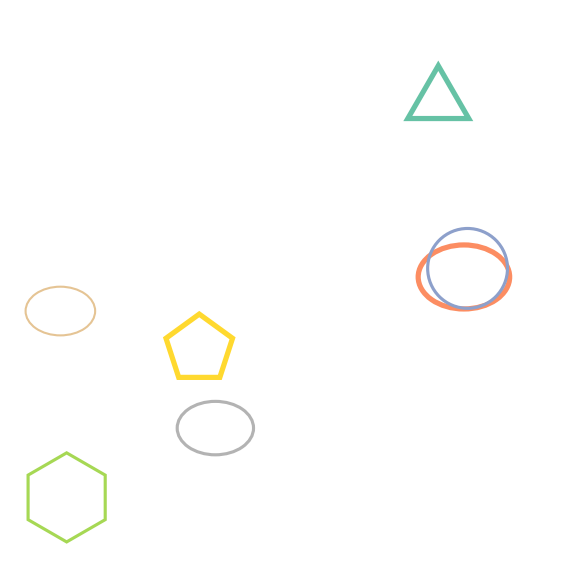[{"shape": "triangle", "thickness": 2.5, "radius": 0.3, "center": [0.759, 0.824]}, {"shape": "oval", "thickness": 2.5, "radius": 0.4, "center": [0.803, 0.52]}, {"shape": "circle", "thickness": 1.5, "radius": 0.35, "center": [0.81, 0.534]}, {"shape": "hexagon", "thickness": 1.5, "radius": 0.39, "center": [0.115, 0.138]}, {"shape": "pentagon", "thickness": 2.5, "radius": 0.3, "center": [0.345, 0.395]}, {"shape": "oval", "thickness": 1, "radius": 0.3, "center": [0.105, 0.461]}, {"shape": "oval", "thickness": 1.5, "radius": 0.33, "center": [0.373, 0.258]}]